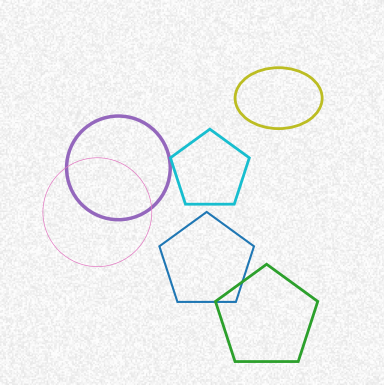[{"shape": "pentagon", "thickness": 1.5, "radius": 0.65, "center": [0.537, 0.32]}, {"shape": "pentagon", "thickness": 2, "radius": 0.7, "center": [0.692, 0.174]}, {"shape": "circle", "thickness": 2.5, "radius": 0.67, "center": [0.308, 0.564]}, {"shape": "circle", "thickness": 0.5, "radius": 0.71, "center": [0.253, 0.449]}, {"shape": "oval", "thickness": 2, "radius": 0.57, "center": [0.724, 0.745]}, {"shape": "pentagon", "thickness": 2, "radius": 0.54, "center": [0.545, 0.557]}]